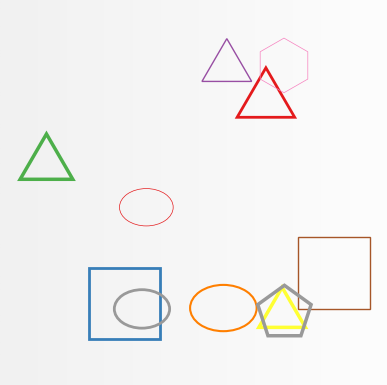[{"shape": "triangle", "thickness": 2, "radius": 0.43, "center": [0.686, 0.738]}, {"shape": "oval", "thickness": 0.5, "radius": 0.35, "center": [0.378, 0.462]}, {"shape": "square", "thickness": 2, "radius": 0.46, "center": [0.321, 0.211]}, {"shape": "triangle", "thickness": 2.5, "radius": 0.39, "center": [0.12, 0.574]}, {"shape": "triangle", "thickness": 1, "radius": 0.37, "center": [0.585, 0.826]}, {"shape": "oval", "thickness": 1.5, "radius": 0.43, "center": [0.576, 0.2]}, {"shape": "triangle", "thickness": 2.5, "radius": 0.35, "center": [0.728, 0.184]}, {"shape": "square", "thickness": 1, "radius": 0.47, "center": [0.862, 0.29]}, {"shape": "hexagon", "thickness": 0.5, "radius": 0.35, "center": [0.733, 0.83]}, {"shape": "oval", "thickness": 2, "radius": 0.36, "center": [0.366, 0.198]}, {"shape": "pentagon", "thickness": 2.5, "radius": 0.36, "center": [0.734, 0.186]}]